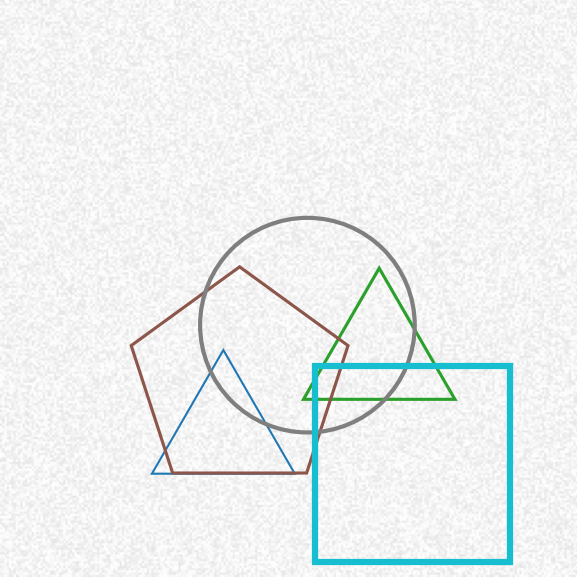[{"shape": "triangle", "thickness": 1, "radius": 0.71, "center": [0.387, 0.25]}, {"shape": "triangle", "thickness": 1.5, "radius": 0.76, "center": [0.657, 0.383]}, {"shape": "pentagon", "thickness": 1.5, "radius": 0.99, "center": [0.415, 0.34]}, {"shape": "circle", "thickness": 2, "radius": 0.93, "center": [0.532, 0.436]}, {"shape": "square", "thickness": 3, "radius": 0.85, "center": [0.714, 0.196]}]